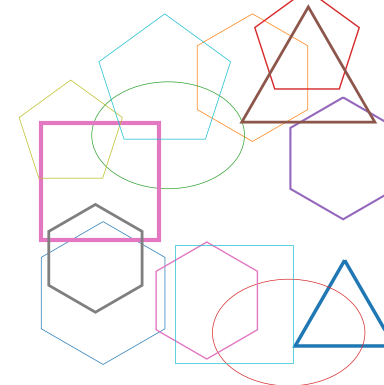[{"shape": "hexagon", "thickness": 0.5, "radius": 0.93, "center": [0.268, 0.239]}, {"shape": "triangle", "thickness": 2.5, "radius": 0.74, "center": [0.895, 0.176]}, {"shape": "hexagon", "thickness": 0.5, "radius": 0.83, "center": [0.656, 0.798]}, {"shape": "oval", "thickness": 0.5, "radius": 0.99, "center": [0.437, 0.649]}, {"shape": "pentagon", "thickness": 1, "radius": 0.71, "center": [0.797, 0.884]}, {"shape": "oval", "thickness": 0.5, "radius": 0.99, "center": [0.75, 0.136]}, {"shape": "hexagon", "thickness": 1.5, "radius": 0.79, "center": [0.891, 0.589]}, {"shape": "triangle", "thickness": 2, "radius": 1.0, "center": [0.801, 0.783]}, {"shape": "hexagon", "thickness": 1, "radius": 0.76, "center": [0.537, 0.219]}, {"shape": "square", "thickness": 3, "radius": 0.76, "center": [0.259, 0.529]}, {"shape": "hexagon", "thickness": 2, "radius": 0.7, "center": [0.248, 0.329]}, {"shape": "pentagon", "thickness": 0.5, "radius": 0.7, "center": [0.184, 0.651]}, {"shape": "pentagon", "thickness": 0.5, "radius": 0.9, "center": [0.428, 0.784]}, {"shape": "square", "thickness": 0.5, "radius": 0.76, "center": [0.609, 0.21]}]